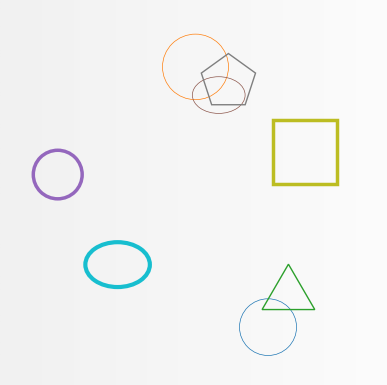[{"shape": "circle", "thickness": 0.5, "radius": 0.37, "center": [0.692, 0.15]}, {"shape": "circle", "thickness": 0.5, "radius": 0.43, "center": [0.504, 0.826]}, {"shape": "triangle", "thickness": 1, "radius": 0.39, "center": [0.744, 0.235]}, {"shape": "circle", "thickness": 2.5, "radius": 0.32, "center": [0.149, 0.547]}, {"shape": "oval", "thickness": 0.5, "radius": 0.34, "center": [0.564, 0.753]}, {"shape": "pentagon", "thickness": 1, "radius": 0.37, "center": [0.589, 0.787]}, {"shape": "square", "thickness": 2.5, "radius": 0.42, "center": [0.787, 0.606]}, {"shape": "oval", "thickness": 3, "radius": 0.42, "center": [0.303, 0.313]}]